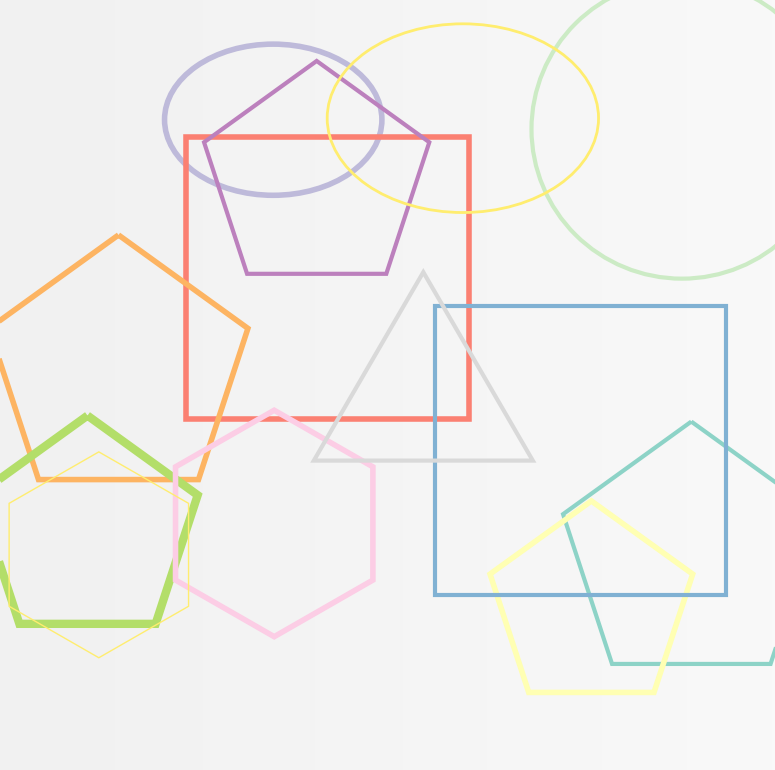[{"shape": "pentagon", "thickness": 1.5, "radius": 0.87, "center": [0.892, 0.279]}, {"shape": "pentagon", "thickness": 2, "radius": 0.69, "center": [0.763, 0.212]}, {"shape": "oval", "thickness": 2, "radius": 0.7, "center": [0.353, 0.845]}, {"shape": "square", "thickness": 2, "radius": 0.92, "center": [0.422, 0.639]}, {"shape": "square", "thickness": 1.5, "radius": 0.94, "center": [0.749, 0.415]}, {"shape": "pentagon", "thickness": 2, "radius": 0.88, "center": [0.153, 0.519]}, {"shape": "pentagon", "thickness": 3, "radius": 0.75, "center": [0.113, 0.311]}, {"shape": "hexagon", "thickness": 2, "radius": 0.74, "center": [0.354, 0.32]}, {"shape": "triangle", "thickness": 1.5, "radius": 0.82, "center": [0.546, 0.483]}, {"shape": "pentagon", "thickness": 1.5, "radius": 0.76, "center": [0.409, 0.768]}, {"shape": "circle", "thickness": 1.5, "radius": 0.97, "center": [0.88, 0.832]}, {"shape": "oval", "thickness": 1, "radius": 0.88, "center": [0.597, 0.847]}, {"shape": "hexagon", "thickness": 0.5, "radius": 0.67, "center": [0.128, 0.279]}]